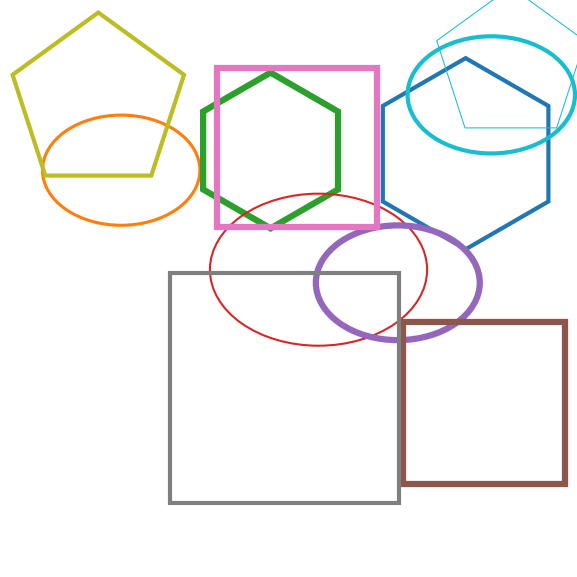[{"shape": "hexagon", "thickness": 2, "radius": 0.83, "center": [0.806, 0.733]}, {"shape": "oval", "thickness": 1.5, "radius": 0.68, "center": [0.21, 0.704]}, {"shape": "hexagon", "thickness": 3, "radius": 0.67, "center": [0.469, 0.739]}, {"shape": "oval", "thickness": 1, "radius": 0.94, "center": [0.552, 0.532]}, {"shape": "oval", "thickness": 3, "radius": 0.71, "center": [0.689, 0.51]}, {"shape": "square", "thickness": 3, "radius": 0.7, "center": [0.838, 0.301]}, {"shape": "square", "thickness": 3, "radius": 0.69, "center": [0.514, 0.743]}, {"shape": "square", "thickness": 2, "radius": 0.99, "center": [0.493, 0.327]}, {"shape": "pentagon", "thickness": 2, "radius": 0.78, "center": [0.17, 0.821]}, {"shape": "oval", "thickness": 2, "radius": 0.72, "center": [0.851, 0.835]}, {"shape": "pentagon", "thickness": 0.5, "radius": 0.67, "center": [0.885, 0.887]}]